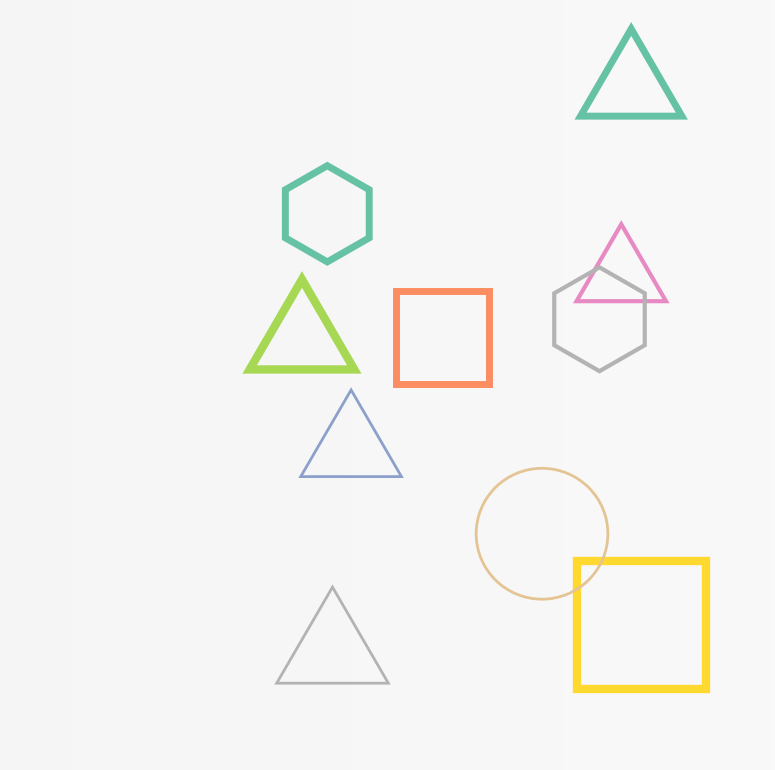[{"shape": "triangle", "thickness": 2.5, "radius": 0.38, "center": [0.814, 0.887]}, {"shape": "hexagon", "thickness": 2.5, "radius": 0.31, "center": [0.422, 0.722]}, {"shape": "square", "thickness": 2.5, "radius": 0.3, "center": [0.571, 0.562]}, {"shape": "triangle", "thickness": 1, "radius": 0.38, "center": [0.453, 0.419]}, {"shape": "triangle", "thickness": 1.5, "radius": 0.33, "center": [0.802, 0.642]}, {"shape": "triangle", "thickness": 3, "radius": 0.39, "center": [0.39, 0.559]}, {"shape": "square", "thickness": 3, "radius": 0.42, "center": [0.828, 0.188]}, {"shape": "circle", "thickness": 1, "radius": 0.42, "center": [0.699, 0.307]}, {"shape": "triangle", "thickness": 1, "radius": 0.42, "center": [0.429, 0.154]}, {"shape": "hexagon", "thickness": 1.5, "radius": 0.34, "center": [0.774, 0.585]}]